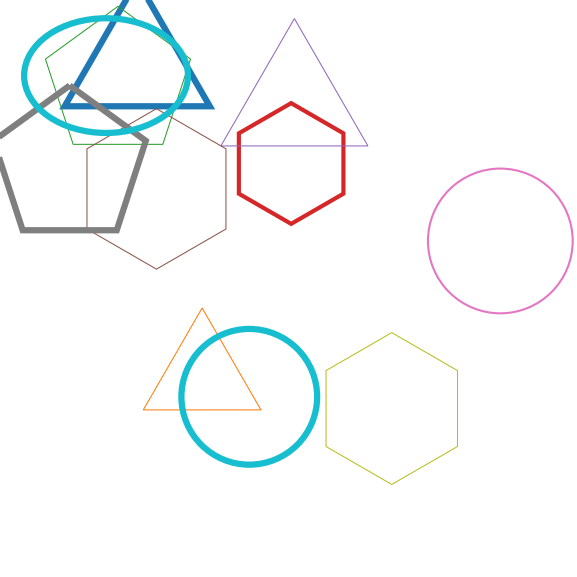[{"shape": "triangle", "thickness": 3, "radius": 0.73, "center": [0.238, 0.888]}, {"shape": "triangle", "thickness": 0.5, "radius": 0.59, "center": [0.35, 0.348]}, {"shape": "pentagon", "thickness": 0.5, "radius": 0.66, "center": [0.204, 0.856]}, {"shape": "hexagon", "thickness": 2, "radius": 0.52, "center": [0.504, 0.716]}, {"shape": "triangle", "thickness": 0.5, "radius": 0.74, "center": [0.51, 0.82]}, {"shape": "hexagon", "thickness": 0.5, "radius": 0.69, "center": [0.271, 0.672]}, {"shape": "circle", "thickness": 1, "radius": 0.63, "center": [0.866, 0.582]}, {"shape": "pentagon", "thickness": 3, "radius": 0.69, "center": [0.121, 0.713]}, {"shape": "hexagon", "thickness": 0.5, "radius": 0.66, "center": [0.678, 0.292]}, {"shape": "oval", "thickness": 3, "radius": 0.71, "center": [0.184, 0.868]}, {"shape": "circle", "thickness": 3, "radius": 0.59, "center": [0.432, 0.312]}]